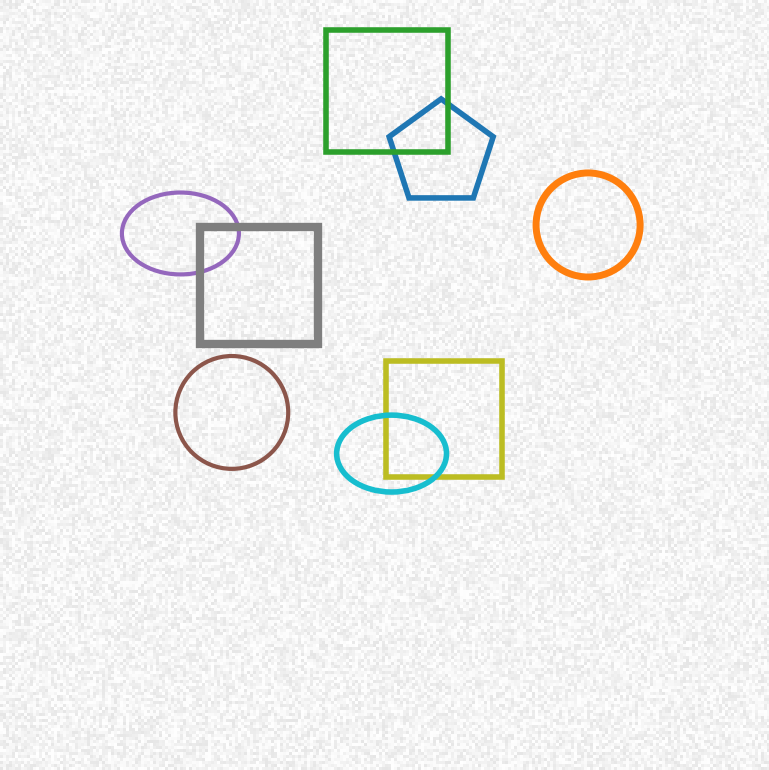[{"shape": "pentagon", "thickness": 2, "radius": 0.36, "center": [0.573, 0.8]}, {"shape": "circle", "thickness": 2.5, "radius": 0.34, "center": [0.764, 0.708]}, {"shape": "square", "thickness": 2, "radius": 0.4, "center": [0.502, 0.882]}, {"shape": "oval", "thickness": 1.5, "radius": 0.38, "center": [0.234, 0.697]}, {"shape": "circle", "thickness": 1.5, "radius": 0.37, "center": [0.301, 0.464]}, {"shape": "square", "thickness": 3, "radius": 0.38, "center": [0.337, 0.629]}, {"shape": "square", "thickness": 2, "radius": 0.38, "center": [0.577, 0.456]}, {"shape": "oval", "thickness": 2, "radius": 0.36, "center": [0.509, 0.411]}]